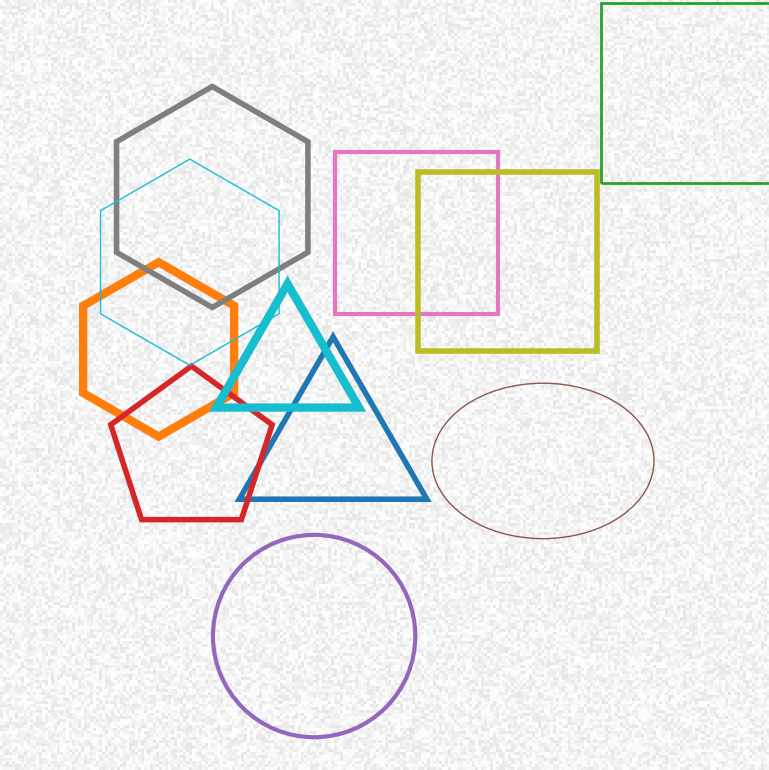[{"shape": "triangle", "thickness": 2, "radius": 0.7, "center": [0.433, 0.422]}, {"shape": "hexagon", "thickness": 3, "radius": 0.57, "center": [0.206, 0.546]}, {"shape": "square", "thickness": 1, "radius": 0.58, "center": [0.897, 0.879]}, {"shape": "pentagon", "thickness": 2, "radius": 0.55, "center": [0.249, 0.414]}, {"shape": "circle", "thickness": 1.5, "radius": 0.66, "center": [0.408, 0.174]}, {"shape": "oval", "thickness": 0.5, "radius": 0.72, "center": [0.705, 0.401]}, {"shape": "square", "thickness": 1.5, "radius": 0.53, "center": [0.541, 0.697]}, {"shape": "hexagon", "thickness": 2, "radius": 0.72, "center": [0.276, 0.744]}, {"shape": "square", "thickness": 2, "radius": 0.58, "center": [0.659, 0.661]}, {"shape": "hexagon", "thickness": 0.5, "radius": 0.67, "center": [0.247, 0.659]}, {"shape": "triangle", "thickness": 3, "radius": 0.54, "center": [0.373, 0.524]}]